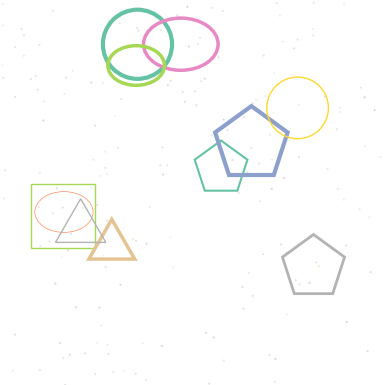[{"shape": "circle", "thickness": 3, "radius": 0.45, "center": [0.357, 0.885]}, {"shape": "pentagon", "thickness": 1.5, "radius": 0.36, "center": [0.574, 0.563]}, {"shape": "oval", "thickness": 0.5, "radius": 0.38, "center": [0.166, 0.449]}, {"shape": "pentagon", "thickness": 3, "radius": 0.49, "center": [0.653, 0.625]}, {"shape": "oval", "thickness": 2.5, "radius": 0.48, "center": [0.47, 0.885]}, {"shape": "oval", "thickness": 2.5, "radius": 0.37, "center": [0.354, 0.83]}, {"shape": "square", "thickness": 1, "radius": 0.42, "center": [0.163, 0.44]}, {"shape": "circle", "thickness": 1, "radius": 0.4, "center": [0.773, 0.72]}, {"shape": "triangle", "thickness": 2.5, "radius": 0.34, "center": [0.29, 0.361]}, {"shape": "pentagon", "thickness": 2, "radius": 0.42, "center": [0.814, 0.306]}, {"shape": "triangle", "thickness": 1, "radius": 0.38, "center": [0.21, 0.408]}]